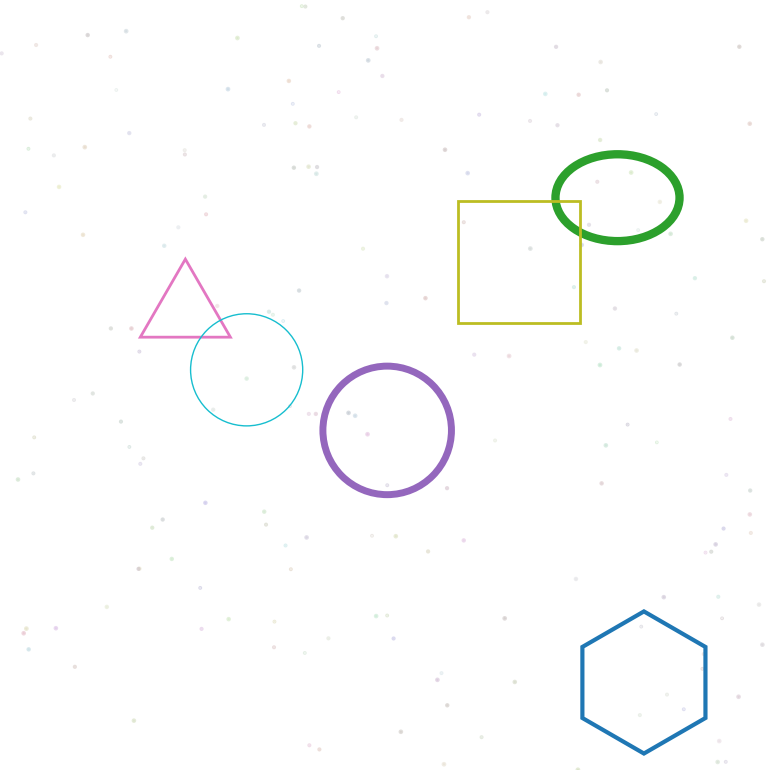[{"shape": "hexagon", "thickness": 1.5, "radius": 0.46, "center": [0.836, 0.114]}, {"shape": "oval", "thickness": 3, "radius": 0.4, "center": [0.802, 0.743]}, {"shape": "circle", "thickness": 2.5, "radius": 0.42, "center": [0.503, 0.441]}, {"shape": "triangle", "thickness": 1, "radius": 0.34, "center": [0.241, 0.596]}, {"shape": "square", "thickness": 1, "radius": 0.39, "center": [0.674, 0.659]}, {"shape": "circle", "thickness": 0.5, "radius": 0.36, "center": [0.32, 0.52]}]